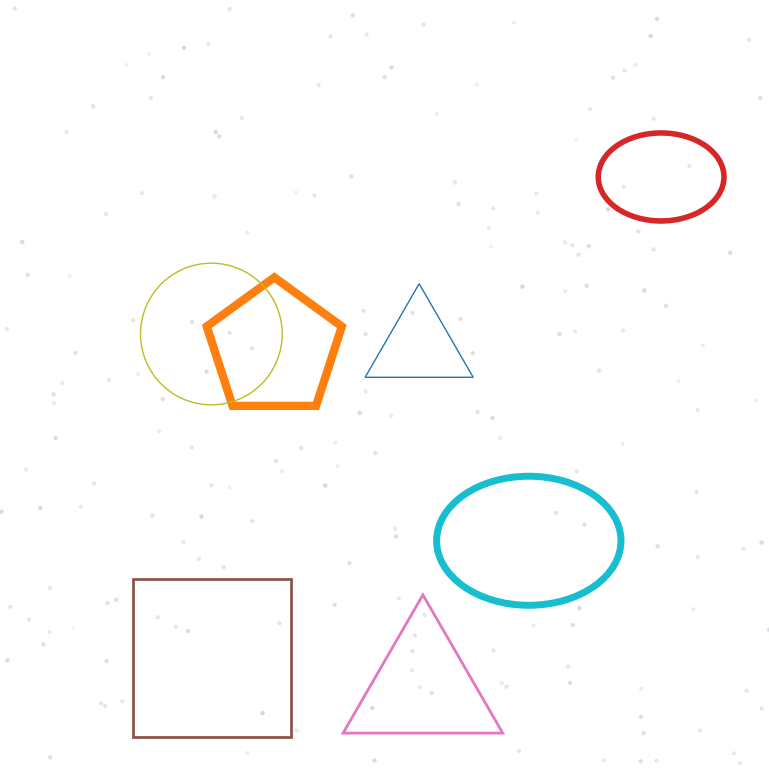[{"shape": "triangle", "thickness": 0.5, "radius": 0.4, "center": [0.544, 0.551]}, {"shape": "pentagon", "thickness": 3, "radius": 0.46, "center": [0.356, 0.548]}, {"shape": "oval", "thickness": 2, "radius": 0.41, "center": [0.859, 0.77]}, {"shape": "square", "thickness": 1, "radius": 0.51, "center": [0.276, 0.145]}, {"shape": "triangle", "thickness": 1, "radius": 0.6, "center": [0.549, 0.108]}, {"shape": "circle", "thickness": 0.5, "radius": 0.46, "center": [0.274, 0.566]}, {"shape": "oval", "thickness": 2.5, "radius": 0.6, "center": [0.687, 0.298]}]